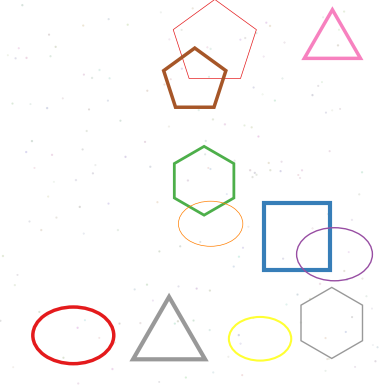[{"shape": "pentagon", "thickness": 0.5, "radius": 0.57, "center": [0.558, 0.888]}, {"shape": "oval", "thickness": 2.5, "radius": 0.53, "center": [0.19, 0.129]}, {"shape": "square", "thickness": 3, "radius": 0.43, "center": [0.771, 0.385]}, {"shape": "hexagon", "thickness": 2, "radius": 0.45, "center": [0.53, 0.53]}, {"shape": "oval", "thickness": 1, "radius": 0.49, "center": [0.869, 0.34]}, {"shape": "oval", "thickness": 0.5, "radius": 0.42, "center": [0.547, 0.419]}, {"shape": "oval", "thickness": 1.5, "radius": 0.4, "center": [0.675, 0.12]}, {"shape": "pentagon", "thickness": 2.5, "radius": 0.42, "center": [0.506, 0.79]}, {"shape": "triangle", "thickness": 2.5, "radius": 0.42, "center": [0.863, 0.891]}, {"shape": "triangle", "thickness": 3, "radius": 0.54, "center": [0.439, 0.121]}, {"shape": "hexagon", "thickness": 1, "radius": 0.46, "center": [0.862, 0.161]}]